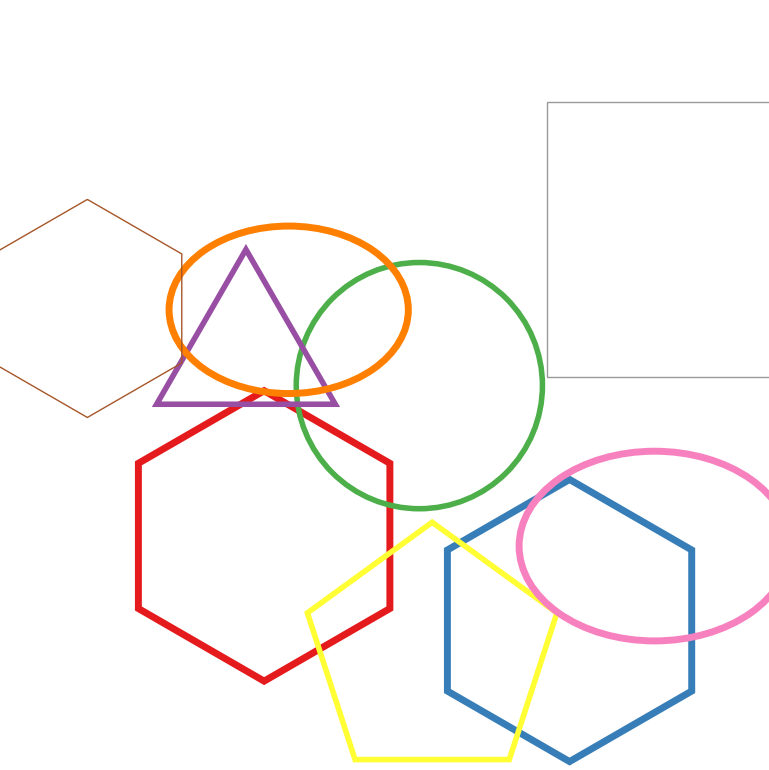[{"shape": "hexagon", "thickness": 2.5, "radius": 0.94, "center": [0.343, 0.304]}, {"shape": "hexagon", "thickness": 2.5, "radius": 0.92, "center": [0.74, 0.194]}, {"shape": "circle", "thickness": 2, "radius": 0.8, "center": [0.545, 0.499]}, {"shape": "triangle", "thickness": 2, "radius": 0.67, "center": [0.319, 0.542]}, {"shape": "oval", "thickness": 2.5, "radius": 0.78, "center": [0.375, 0.598]}, {"shape": "pentagon", "thickness": 2, "radius": 0.85, "center": [0.561, 0.151]}, {"shape": "hexagon", "thickness": 0.5, "radius": 0.71, "center": [0.113, 0.599]}, {"shape": "oval", "thickness": 2.5, "radius": 0.88, "center": [0.85, 0.291]}, {"shape": "square", "thickness": 0.5, "radius": 0.89, "center": [0.89, 0.689]}]